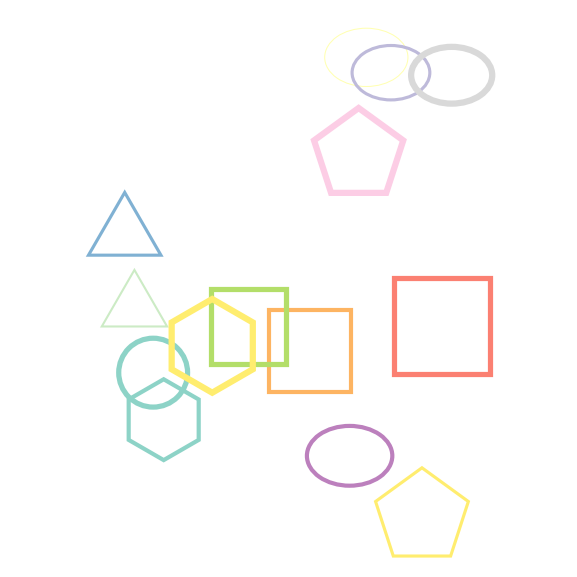[{"shape": "circle", "thickness": 2.5, "radius": 0.3, "center": [0.265, 0.354]}, {"shape": "hexagon", "thickness": 2, "radius": 0.35, "center": [0.283, 0.272]}, {"shape": "oval", "thickness": 0.5, "radius": 0.36, "center": [0.634, 0.9]}, {"shape": "oval", "thickness": 1.5, "radius": 0.34, "center": [0.677, 0.873]}, {"shape": "square", "thickness": 2.5, "radius": 0.42, "center": [0.766, 0.434]}, {"shape": "triangle", "thickness": 1.5, "radius": 0.36, "center": [0.216, 0.593]}, {"shape": "square", "thickness": 2, "radius": 0.36, "center": [0.536, 0.391]}, {"shape": "square", "thickness": 2.5, "radius": 0.32, "center": [0.43, 0.434]}, {"shape": "pentagon", "thickness": 3, "radius": 0.41, "center": [0.621, 0.731]}, {"shape": "oval", "thickness": 3, "radius": 0.35, "center": [0.782, 0.869]}, {"shape": "oval", "thickness": 2, "radius": 0.37, "center": [0.605, 0.21]}, {"shape": "triangle", "thickness": 1, "radius": 0.33, "center": [0.233, 0.466]}, {"shape": "pentagon", "thickness": 1.5, "radius": 0.42, "center": [0.731, 0.105]}, {"shape": "hexagon", "thickness": 3, "radius": 0.41, "center": [0.368, 0.4]}]